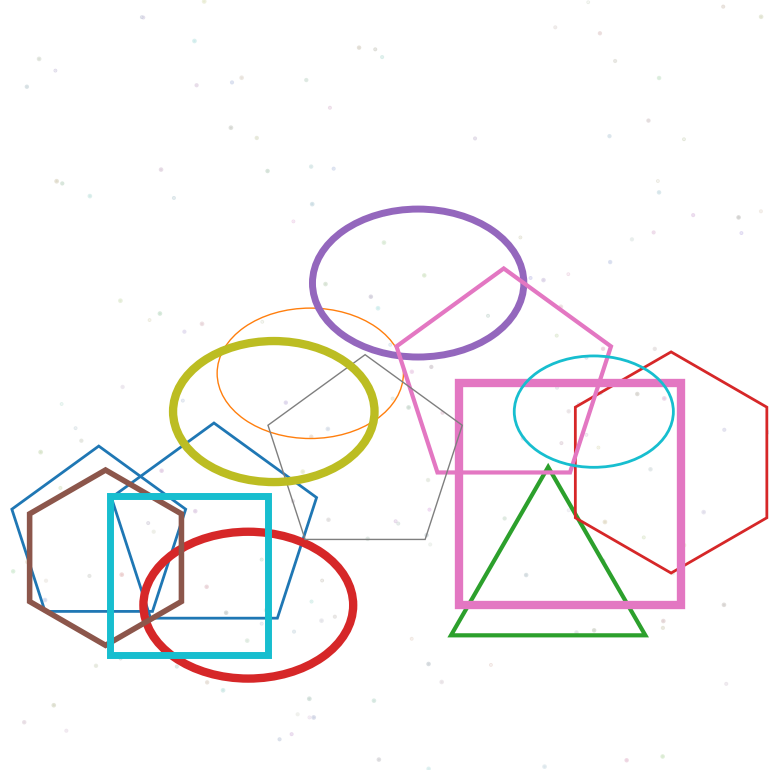[{"shape": "pentagon", "thickness": 1, "radius": 0.59, "center": [0.128, 0.302]}, {"shape": "pentagon", "thickness": 1, "radius": 0.7, "center": [0.278, 0.311]}, {"shape": "oval", "thickness": 0.5, "radius": 0.6, "center": [0.403, 0.515]}, {"shape": "triangle", "thickness": 1.5, "radius": 0.73, "center": [0.712, 0.248]}, {"shape": "hexagon", "thickness": 1, "radius": 0.72, "center": [0.872, 0.399]}, {"shape": "oval", "thickness": 3, "radius": 0.68, "center": [0.322, 0.214]}, {"shape": "oval", "thickness": 2.5, "radius": 0.69, "center": [0.543, 0.632]}, {"shape": "hexagon", "thickness": 2, "radius": 0.57, "center": [0.137, 0.276]}, {"shape": "pentagon", "thickness": 1.5, "radius": 0.73, "center": [0.654, 0.505]}, {"shape": "square", "thickness": 3, "radius": 0.72, "center": [0.74, 0.358]}, {"shape": "pentagon", "thickness": 0.5, "radius": 0.66, "center": [0.474, 0.407]}, {"shape": "oval", "thickness": 3, "radius": 0.65, "center": [0.356, 0.466]}, {"shape": "square", "thickness": 2.5, "radius": 0.51, "center": [0.245, 0.253]}, {"shape": "oval", "thickness": 1, "radius": 0.52, "center": [0.771, 0.465]}]